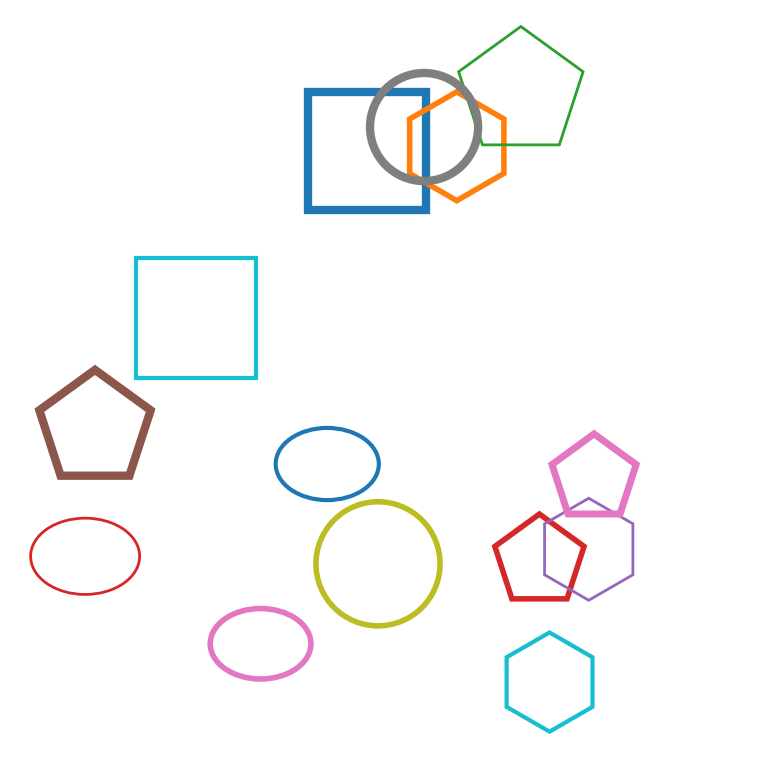[{"shape": "oval", "thickness": 1.5, "radius": 0.33, "center": [0.425, 0.397]}, {"shape": "square", "thickness": 3, "radius": 0.38, "center": [0.477, 0.803]}, {"shape": "hexagon", "thickness": 2, "radius": 0.35, "center": [0.593, 0.81]}, {"shape": "pentagon", "thickness": 1, "radius": 0.42, "center": [0.676, 0.881]}, {"shape": "oval", "thickness": 1, "radius": 0.35, "center": [0.111, 0.278]}, {"shape": "pentagon", "thickness": 2, "radius": 0.3, "center": [0.701, 0.272]}, {"shape": "hexagon", "thickness": 1, "radius": 0.33, "center": [0.765, 0.287]}, {"shape": "pentagon", "thickness": 3, "radius": 0.38, "center": [0.123, 0.444]}, {"shape": "oval", "thickness": 2, "radius": 0.33, "center": [0.338, 0.164]}, {"shape": "pentagon", "thickness": 2.5, "radius": 0.29, "center": [0.772, 0.379]}, {"shape": "circle", "thickness": 3, "radius": 0.35, "center": [0.551, 0.835]}, {"shape": "circle", "thickness": 2, "radius": 0.4, "center": [0.491, 0.268]}, {"shape": "hexagon", "thickness": 1.5, "radius": 0.32, "center": [0.714, 0.114]}, {"shape": "square", "thickness": 1.5, "radius": 0.39, "center": [0.255, 0.587]}]